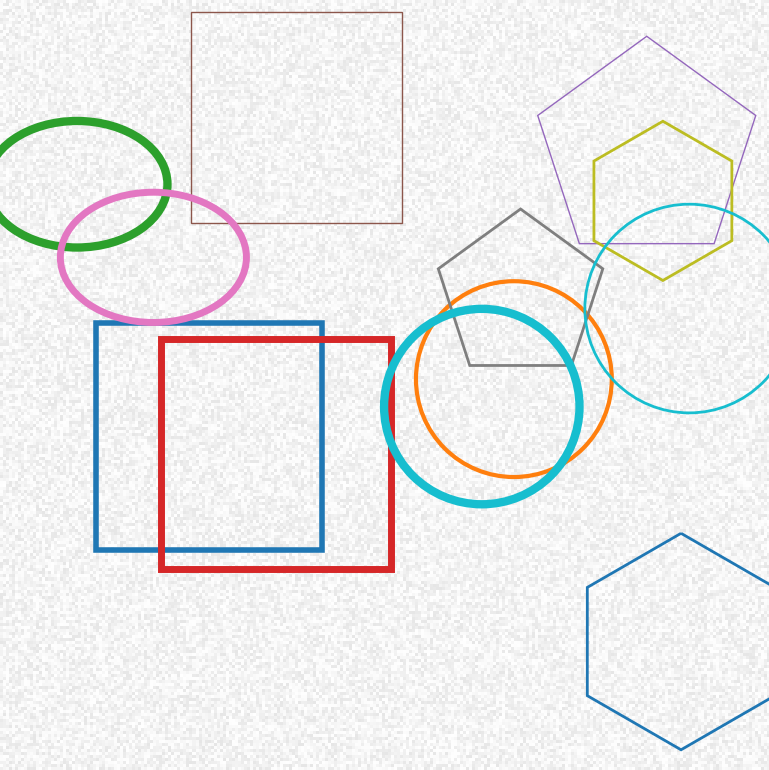[{"shape": "hexagon", "thickness": 1, "radius": 0.7, "center": [0.884, 0.167]}, {"shape": "square", "thickness": 2, "radius": 0.74, "center": [0.271, 0.433]}, {"shape": "circle", "thickness": 1.5, "radius": 0.64, "center": [0.667, 0.508]}, {"shape": "oval", "thickness": 3, "radius": 0.59, "center": [0.1, 0.761]}, {"shape": "square", "thickness": 2.5, "radius": 0.75, "center": [0.358, 0.41]}, {"shape": "pentagon", "thickness": 0.5, "radius": 0.74, "center": [0.84, 0.804]}, {"shape": "square", "thickness": 0.5, "radius": 0.69, "center": [0.386, 0.848]}, {"shape": "oval", "thickness": 2.5, "radius": 0.6, "center": [0.199, 0.666]}, {"shape": "pentagon", "thickness": 1, "radius": 0.56, "center": [0.676, 0.616]}, {"shape": "hexagon", "thickness": 1, "radius": 0.52, "center": [0.861, 0.739]}, {"shape": "circle", "thickness": 3, "radius": 0.63, "center": [0.626, 0.472]}, {"shape": "circle", "thickness": 1, "radius": 0.68, "center": [0.895, 0.599]}]